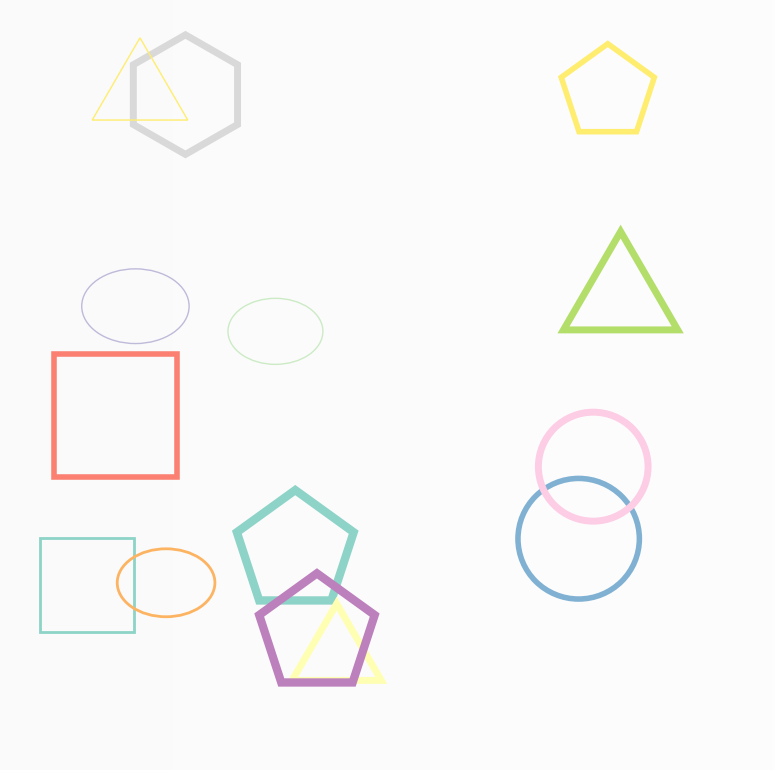[{"shape": "square", "thickness": 1, "radius": 0.31, "center": [0.112, 0.24]}, {"shape": "pentagon", "thickness": 3, "radius": 0.4, "center": [0.381, 0.284]}, {"shape": "triangle", "thickness": 2.5, "radius": 0.33, "center": [0.434, 0.15]}, {"shape": "oval", "thickness": 0.5, "radius": 0.35, "center": [0.175, 0.602]}, {"shape": "square", "thickness": 2, "radius": 0.4, "center": [0.149, 0.461]}, {"shape": "circle", "thickness": 2, "radius": 0.39, "center": [0.747, 0.3]}, {"shape": "oval", "thickness": 1, "radius": 0.32, "center": [0.214, 0.243]}, {"shape": "triangle", "thickness": 2.5, "radius": 0.43, "center": [0.801, 0.614]}, {"shape": "circle", "thickness": 2.5, "radius": 0.35, "center": [0.765, 0.394]}, {"shape": "hexagon", "thickness": 2.5, "radius": 0.39, "center": [0.239, 0.877]}, {"shape": "pentagon", "thickness": 3, "radius": 0.39, "center": [0.409, 0.177]}, {"shape": "oval", "thickness": 0.5, "radius": 0.31, "center": [0.355, 0.57]}, {"shape": "pentagon", "thickness": 2, "radius": 0.32, "center": [0.784, 0.88]}, {"shape": "triangle", "thickness": 0.5, "radius": 0.36, "center": [0.181, 0.88]}]